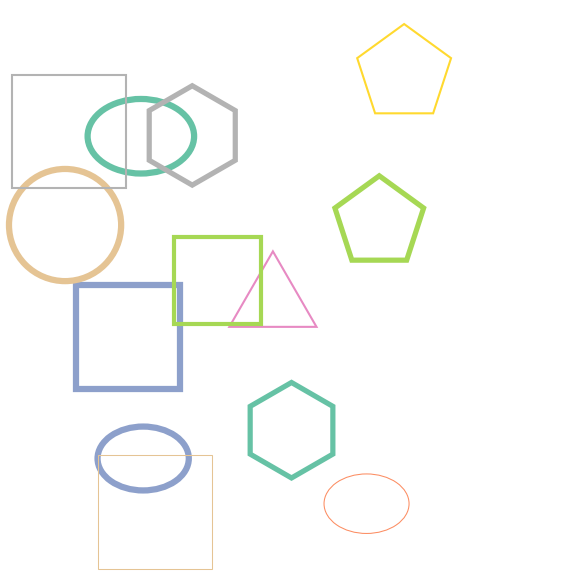[{"shape": "hexagon", "thickness": 2.5, "radius": 0.41, "center": [0.505, 0.254]}, {"shape": "oval", "thickness": 3, "radius": 0.46, "center": [0.244, 0.763]}, {"shape": "oval", "thickness": 0.5, "radius": 0.37, "center": [0.635, 0.127]}, {"shape": "oval", "thickness": 3, "radius": 0.4, "center": [0.248, 0.205]}, {"shape": "square", "thickness": 3, "radius": 0.45, "center": [0.222, 0.415]}, {"shape": "triangle", "thickness": 1, "radius": 0.44, "center": [0.473, 0.477]}, {"shape": "pentagon", "thickness": 2.5, "radius": 0.4, "center": [0.657, 0.614]}, {"shape": "square", "thickness": 2, "radius": 0.38, "center": [0.376, 0.514]}, {"shape": "pentagon", "thickness": 1, "radius": 0.43, "center": [0.7, 0.872]}, {"shape": "square", "thickness": 0.5, "radius": 0.49, "center": [0.268, 0.113]}, {"shape": "circle", "thickness": 3, "radius": 0.49, "center": [0.113, 0.609]}, {"shape": "square", "thickness": 1, "radius": 0.49, "center": [0.119, 0.771]}, {"shape": "hexagon", "thickness": 2.5, "radius": 0.43, "center": [0.333, 0.765]}]